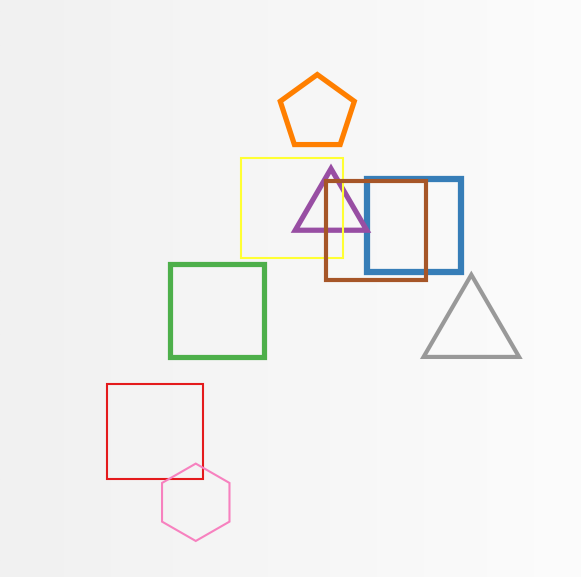[{"shape": "square", "thickness": 1, "radius": 0.41, "center": [0.267, 0.252]}, {"shape": "square", "thickness": 3, "radius": 0.4, "center": [0.713, 0.608]}, {"shape": "square", "thickness": 2.5, "radius": 0.4, "center": [0.373, 0.462]}, {"shape": "triangle", "thickness": 2.5, "radius": 0.36, "center": [0.569, 0.636]}, {"shape": "pentagon", "thickness": 2.5, "radius": 0.33, "center": [0.546, 0.803]}, {"shape": "square", "thickness": 1, "radius": 0.44, "center": [0.502, 0.639]}, {"shape": "square", "thickness": 2, "radius": 0.43, "center": [0.647, 0.601]}, {"shape": "hexagon", "thickness": 1, "radius": 0.33, "center": [0.337, 0.129]}, {"shape": "triangle", "thickness": 2, "radius": 0.47, "center": [0.811, 0.429]}]